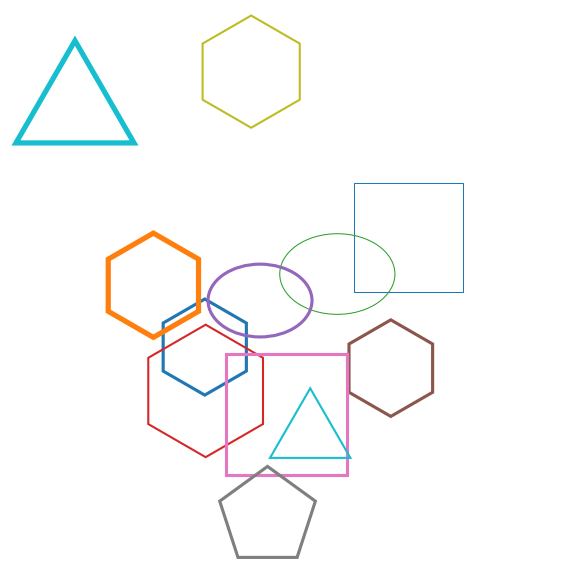[{"shape": "hexagon", "thickness": 1.5, "radius": 0.42, "center": [0.355, 0.398]}, {"shape": "square", "thickness": 0.5, "radius": 0.47, "center": [0.708, 0.588]}, {"shape": "hexagon", "thickness": 2.5, "radius": 0.45, "center": [0.266, 0.505]}, {"shape": "oval", "thickness": 0.5, "radius": 0.5, "center": [0.584, 0.525]}, {"shape": "hexagon", "thickness": 1, "radius": 0.57, "center": [0.356, 0.322]}, {"shape": "oval", "thickness": 1.5, "radius": 0.45, "center": [0.45, 0.479]}, {"shape": "hexagon", "thickness": 1.5, "radius": 0.42, "center": [0.677, 0.362]}, {"shape": "square", "thickness": 1.5, "radius": 0.52, "center": [0.496, 0.281]}, {"shape": "pentagon", "thickness": 1.5, "radius": 0.44, "center": [0.463, 0.104]}, {"shape": "hexagon", "thickness": 1, "radius": 0.49, "center": [0.435, 0.875]}, {"shape": "triangle", "thickness": 1, "radius": 0.4, "center": [0.537, 0.246]}, {"shape": "triangle", "thickness": 2.5, "radius": 0.59, "center": [0.13, 0.811]}]